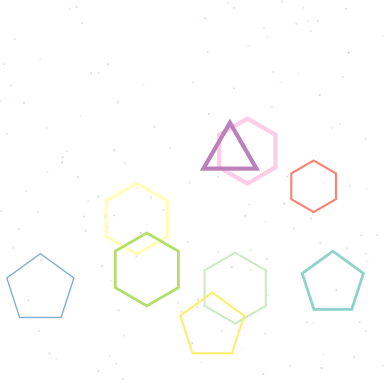[{"shape": "pentagon", "thickness": 2, "radius": 0.42, "center": [0.865, 0.264]}, {"shape": "hexagon", "thickness": 2, "radius": 0.46, "center": [0.355, 0.432]}, {"shape": "hexagon", "thickness": 1.5, "radius": 0.33, "center": [0.815, 0.516]}, {"shape": "pentagon", "thickness": 1, "radius": 0.46, "center": [0.105, 0.25]}, {"shape": "hexagon", "thickness": 2, "radius": 0.47, "center": [0.381, 0.3]}, {"shape": "hexagon", "thickness": 3, "radius": 0.42, "center": [0.642, 0.608]}, {"shape": "triangle", "thickness": 3, "radius": 0.4, "center": [0.597, 0.602]}, {"shape": "hexagon", "thickness": 1.5, "radius": 0.46, "center": [0.611, 0.252]}, {"shape": "pentagon", "thickness": 1.5, "radius": 0.44, "center": [0.551, 0.153]}]